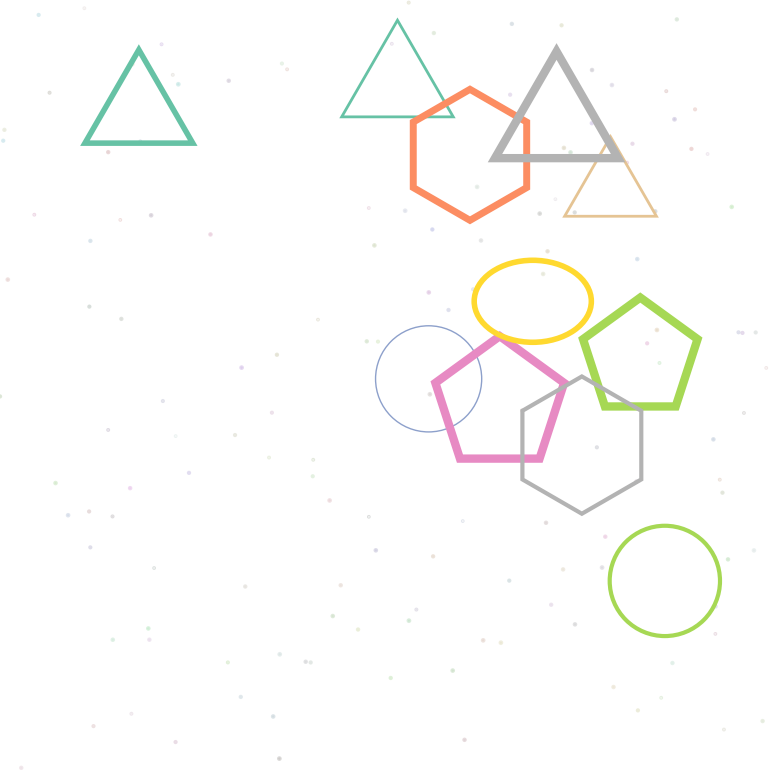[{"shape": "triangle", "thickness": 2, "radius": 0.4, "center": [0.18, 0.855]}, {"shape": "triangle", "thickness": 1, "radius": 0.42, "center": [0.516, 0.89]}, {"shape": "hexagon", "thickness": 2.5, "radius": 0.43, "center": [0.61, 0.799]}, {"shape": "circle", "thickness": 0.5, "radius": 0.34, "center": [0.557, 0.508]}, {"shape": "pentagon", "thickness": 3, "radius": 0.44, "center": [0.649, 0.476]}, {"shape": "pentagon", "thickness": 3, "radius": 0.39, "center": [0.832, 0.535]}, {"shape": "circle", "thickness": 1.5, "radius": 0.36, "center": [0.863, 0.246]}, {"shape": "oval", "thickness": 2, "radius": 0.38, "center": [0.692, 0.609]}, {"shape": "triangle", "thickness": 1, "radius": 0.34, "center": [0.793, 0.754]}, {"shape": "triangle", "thickness": 3, "radius": 0.46, "center": [0.723, 0.841]}, {"shape": "hexagon", "thickness": 1.5, "radius": 0.45, "center": [0.756, 0.422]}]